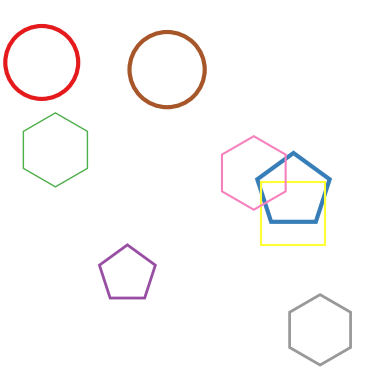[{"shape": "circle", "thickness": 3, "radius": 0.47, "center": [0.108, 0.838]}, {"shape": "pentagon", "thickness": 3, "radius": 0.49, "center": [0.762, 0.504]}, {"shape": "hexagon", "thickness": 1, "radius": 0.48, "center": [0.144, 0.611]}, {"shape": "pentagon", "thickness": 2, "radius": 0.38, "center": [0.331, 0.288]}, {"shape": "square", "thickness": 1.5, "radius": 0.41, "center": [0.761, 0.445]}, {"shape": "circle", "thickness": 3, "radius": 0.49, "center": [0.434, 0.819]}, {"shape": "hexagon", "thickness": 1.5, "radius": 0.48, "center": [0.659, 0.551]}, {"shape": "hexagon", "thickness": 2, "radius": 0.46, "center": [0.831, 0.143]}]